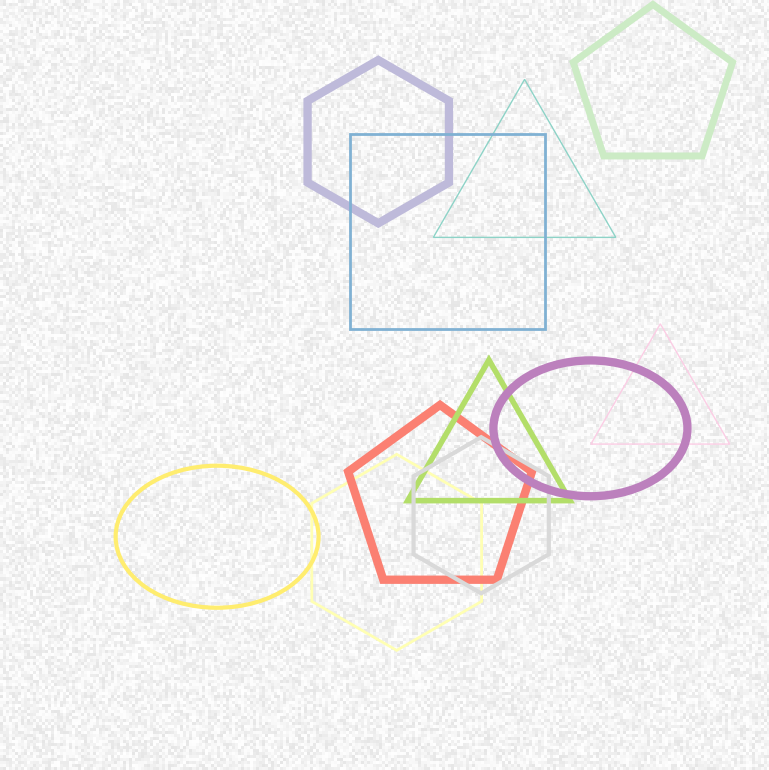[{"shape": "triangle", "thickness": 0.5, "radius": 0.68, "center": [0.681, 0.76]}, {"shape": "hexagon", "thickness": 1, "radius": 0.64, "center": [0.515, 0.283]}, {"shape": "hexagon", "thickness": 3, "radius": 0.53, "center": [0.491, 0.816]}, {"shape": "pentagon", "thickness": 3, "radius": 0.63, "center": [0.571, 0.349]}, {"shape": "square", "thickness": 1, "radius": 0.63, "center": [0.581, 0.699]}, {"shape": "triangle", "thickness": 2, "radius": 0.61, "center": [0.635, 0.411]}, {"shape": "triangle", "thickness": 0.5, "radius": 0.52, "center": [0.858, 0.475]}, {"shape": "hexagon", "thickness": 1.5, "radius": 0.51, "center": [0.625, 0.331]}, {"shape": "oval", "thickness": 3, "radius": 0.63, "center": [0.767, 0.444]}, {"shape": "pentagon", "thickness": 2.5, "radius": 0.54, "center": [0.848, 0.885]}, {"shape": "oval", "thickness": 1.5, "radius": 0.66, "center": [0.282, 0.303]}]